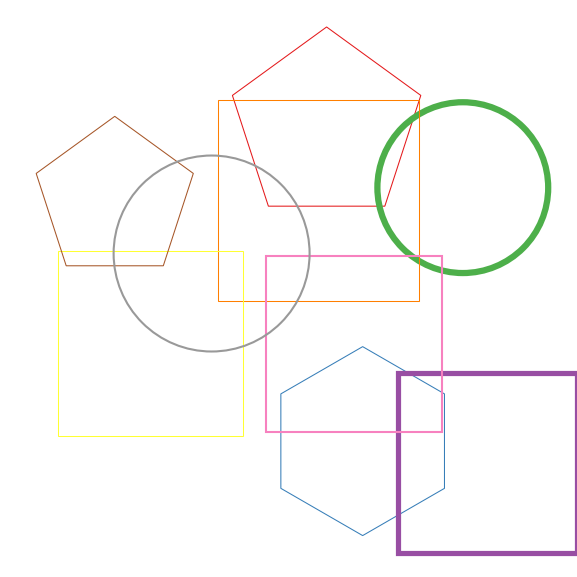[{"shape": "pentagon", "thickness": 0.5, "radius": 0.86, "center": [0.566, 0.781]}, {"shape": "hexagon", "thickness": 0.5, "radius": 0.82, "center": [0.628, 0.235]}, {"shape": "circle", "thickness": 3, "radius": 0.74, "center": [0.801, 0.674]}, {"shape": "square", "thickness": 2.5, "radius": 0.78, "center": [0.844, 0.197]}, {"shape": "square", "thickness": 0.5, "radius": 0.87, "center": [0.552, 0.652]}, {"shape": "square", "thickness": 0.5, "radius": 0.8, "center": [0.26, 0.405]}, {"shape": "pentagon", "thickness": 0.5, "radius": 0.72, "center": [0.199, 0.655]}, {"shape": "square", "thickness": 1, "radius": 0.76, "center": [0.612, 0.404]}, {"shape": "circle", "thickness": 1, "radius": 0.85, "center": [0.366, 0.56]}]